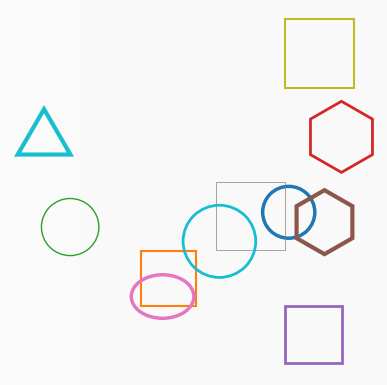[{"shape": "circle", "thickness": 2.5, "radius": 0.34, "center": [0.745, 0.449]}, {"shape": "square", "thickness": 1.5, "radius": 0.35, "center": [0.434, 0.277]}, {"shape": "circle", "thickness": 1, "radius": 0.37, "center": [0.181, 0.41]}, {"shape": "hexagon", "thickness": 2, "radius": 0.46, "center": [0.881, 0.645]}, {"shape": "square", "thickness": 2, "radius": 0.37, "center": [0.809, 0.132]}, {"shape": "hexagon", "thickness": 3, "radius": 0.42, "center": [0.837, 0.423]}, {"shape": "oval", "thickness": 2.5, "radius": 0.4, "center": [0.42, 0.23]}, {"shape": "square", "thickness": 0.5, "radius": 0.44, "center": [0.646, 0.439]}, {"shape": "square", "thickness": 1.5, "radius": 0.44, "center": [0.824, 0.861]}, {"shape": "triangle", "thickness": 3, "radius": 0.39, "center": [0.114, 0.638]}, {"shape": "circle", "thickness": 2, "radius": 0.47, "center": [0.566, 0.373]}]